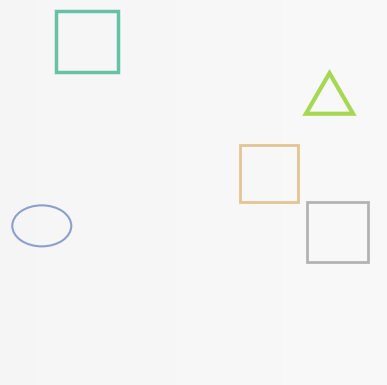[{"shape": "square", "thickness": 2.5, "radius": 0.4, "center": [0.225, 0.892]}, {"shape": "oval", "thickness": 1.5, "radius": 0.38, "center": [0.108, 0.413]}, {"shape": "triangle", "thickness": 3, "radius": 0.35, "center": [0.85, 0.74]}, {"shape": "square", "thickness": 2, "radius": 0.37, "center": [0.695, 0.55]}, {"shape": "square", "thickness": 2, "radius": 0.39, "center": [0.871, 0.398]}]